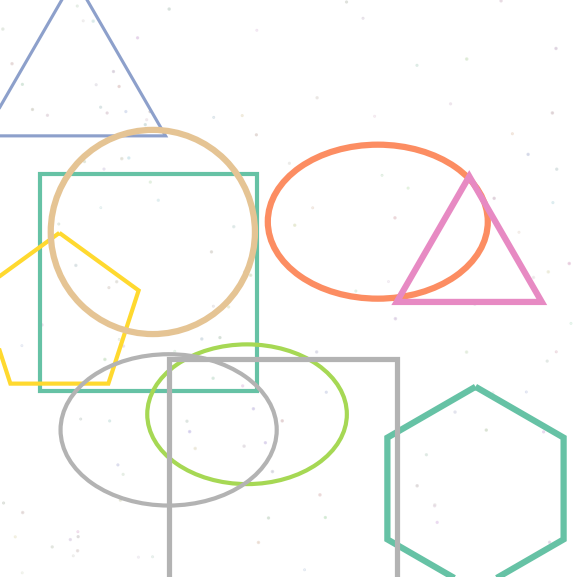[{"shape": "square", "thickness": 2, "radius": 0.94, "center": [0.257, 0.51]}, {"shape": "hexagon", "thickness": 3, "radius": 0.88, "center": [0.823, 0.153]}, {"shape": "oval", "thickness": 3, "radius": 0.95, "center": [0.654, 0.615]}, {"shape": "triangle", "thickness": 1.5, "radius": 0.91, "center": [0.129, 0.855]}, {"shape": "triangle", "thickness": 3, "radius": 0.72, "center": [0.813, 0.549]}, {"shape": "oval", "thickness": 2, "radius": 0.86, "center": [0.428, 0.282]}, {"shape": "pentagon", "thickness": 2, "radius": 0.72, "center": [0.103, 0.452]}, {"shape": "circle", "thickness": 3, "radius": 0.88, "center": [0.265, 0.597]}, {"shape": "oval", "thickness": 2, "radius": 0.94, "center": [0.292, 0.255]}, {"shape": "square", "thickness": 2.5, "radius": 0.99, "center": [0.49, 0.179]}]